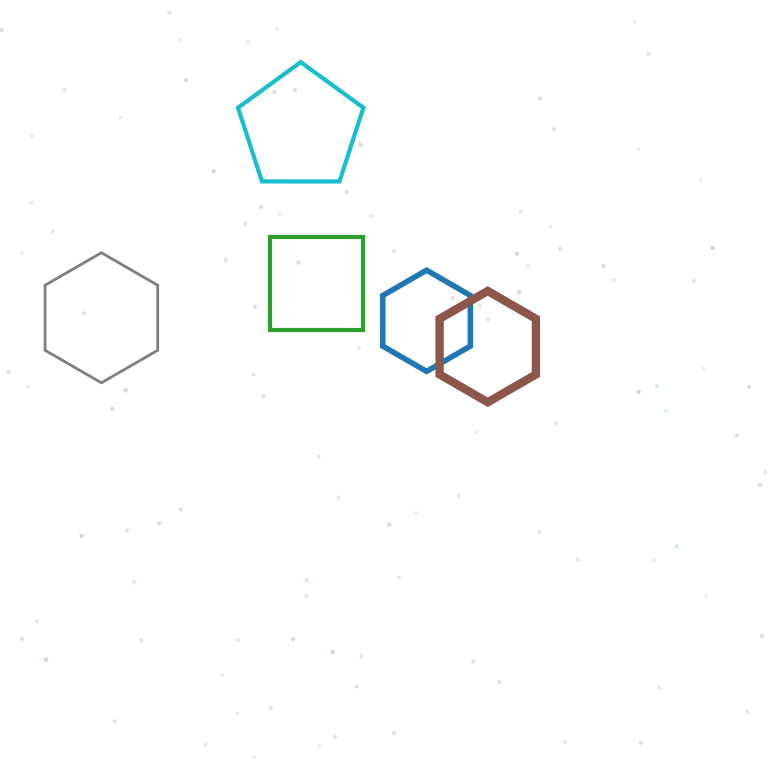[{"shape": "hexagon", "thickness": 2, "radius": 0.33, "center": [0.554, 0.583]}, {"shape": "square", "thickness": 1.5, "radius": 0.3, "center": [0.411, 0.632]}, {"shape": "hexagon", "thickness": 3, "radius": 0.36, "center": [0.633, 0.55]}, {"shape": "hexagon", "thickness": 1, "radius": 0.42, "center": [0.132, 0.587]}, {"shape": "pentagon", "thickness": 1.5, "radius": 0.43, "center": [0.391, 0.834]}]